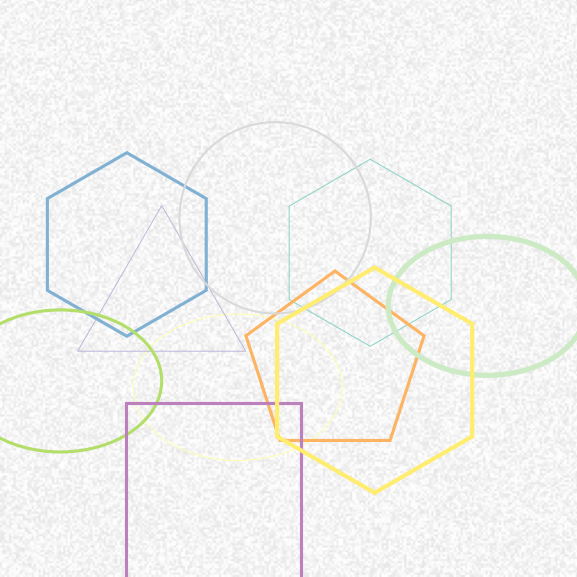[{"shape": "hexagon", "thickness": 0.5, "radius": 0.81, "center": [0.641, 0.561]}, {"shape": "oval", "thickness": 0.5, "radius": 0.91, "center": [0.412, 0.328]}, {"shape": "triangle", "thickness": 0.5, "radius": 0.84, "center": [0.28, 0.475]}, {"shape": "hexagon", "thickness": 1.5, "radius": 0.79, "center": [0.22, 0.576]}, {"shape": "pentagon", "thickness": 1.5, "radius": 0.81, "center": [0.58, 0.368]}, {"shape": "oval", "thickness": 1.5, "radius": 0.88, "center": [0.104, 0.339]}, {"shape": "circle", "thickness": 1, "radius": 0.83, "center": [0.476, 0.622]}, {"shape": "square", "thickness": 1.5, "radius": 0.76, "center": [0.37, 0.15]}, {"shape": "oval", "thickness": 2.5, "radius": 0.86, "center": [0.844, 0.469]}, {"shape": "hexagon", "thickness": 2, "radius": 0.98, "center": [0.649, 0.341]}]